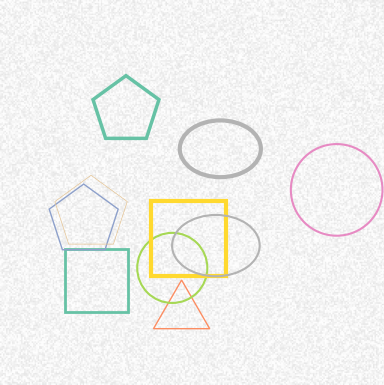[{"shape": "pentagon", "thickness": 2.5, "radius": 0.45, "center": [0.327, 0.713]}, {"shape": "square", "thickness": 2, "radius": 0.41, "center": [0.25, 0.272]}, {"shape": "triangle", "thickness": 1, "radius": 0.42, "center": [0.472, 0.188]}, {"shape": "pentagon", "thickness": 1, "radius": 0.47, "center": [0.217, 0.428]}, {"shape": "circle", "thickness": 1.5, "radius": 0.6, "center": [0.874, 0.507]}, {"shape": "circle", "thickness": 1.5, "radius": 0.46, "center": [0.447, 0.304]}, {"shape": "square", "thickness": 3, "radius": 0.49, "center": [0.49, 0.38]}, {"shape": "pentagon", "thickness": 0.5, "radius": 0.49, "center": [0.237, 0.446]}, {"shape": "oval", "thickness": 3, "radius": 0.53, "center": [0.572, 0.614]}, {"shape": "oval", "thickness": 1.5, "radius": 0.57, "center": [0.561, 0.362]}]